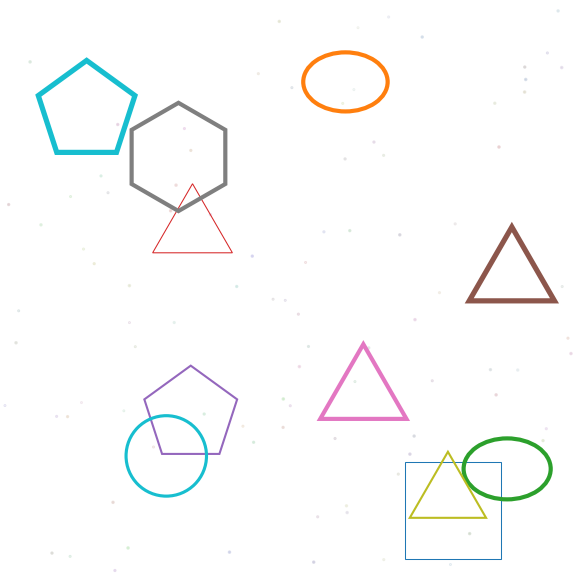[{"shape": "square", "thickness": 0.5, "radius": 0.42, "center": [0.785, 0.115]}, {"shape": "oval", "thickness": 2, "radius": 0.37, "center": [0.598, 0.857]}, {"shape": "oval", "thickness": 2, "radius": 0.38, "center": [0.878, 0.187]}, {"shape": "triangle", "thickness": 0.5, "radius": 0.4, "center": [0.333, 0.601]}, {"shape": "pentagon", "thickness": 1, "radius": 0.42, "center": [0.33, 0.281]}, {"shape": "triangle", "thickness": 2.5, "radius": 0.43, "center": [0.886, 0.521]}, {"shape": "triangle", "thickness": 2, "radius": 0.43, "center": [0.629, 0.317]}, {"shape": "hexagon", "thickness": 2, "radius": 0.47, "center": [0.309, 0.727]}, {"shape": "triangle", "thickness": 1, "radius": 0.38, "center": [0.776, 0.141]}, {"shape": "pentagon", "thickness": 2.5, "radius": 0.44, "center": [0.15, 0.806]}, {"shape": "circle", "thickness": 1.5, "radius": 0.35, "center": [0.288, 0.21]}]